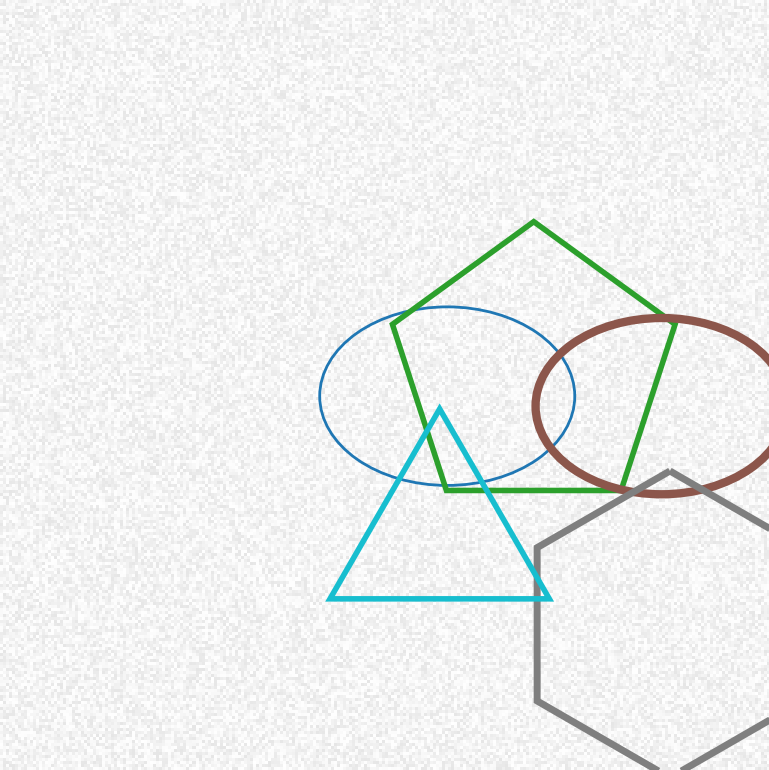[{"shape": "oval", "thickness": 1, "radius": 0.83, "center": [0.581, 0.486]}, {"shape": "pentagon", "thickness": 2, "radius": 0.96, "center": [0.693, 0.519]}, {"shape": "oval", "thickness": 3, "radius": 0.82, "center": [0.859, 0.473]}, {"shape": "hexagon", "thickness": 2.5, "radius": 1.0, "center": [0.87, 0.189]}, {"shape": "triangle", "thickness": 2, "radius": 0.82, "center": [0.571, 0.304]}]